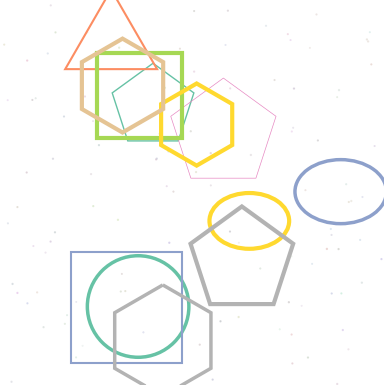[{"shape": "pentagon", "thickness": 1, "radius": 0.56, "center": [0.397, 0.724]}, {"shape": "circle", "thickness": 2.5, "radius": 0.66, "center": [0.359, 0.204]}, {"shape": "triangle", "thickness": 1.5, "radius": 0.69, "center": [0.289, 0.889]}, {"shape": "oval", "thickness": 2.5, "radius": 0.59, "center": [0.885, 0.502]}, {"shape": "square", "thickness": 1.5, "radius": 0.72, "center": [0.329, 0.201]}, {"shape": "pentagon", "thickness": 0.5, "radius": 0.72, "center": [0.58, 0.653]}, {"shape": "square", "thickness": 3, "radius": 0.55, "center": [0.362, 0.751]}, {"shape": "oval", "thickness": 3, "radius": 0.52, "center": [0.648, 0.426]}, {"shape": "hexagon", "thickness": 3, "radius": 0.53, "center": [0.511, 0.676]}, {"shape": "hexagon", "thickness": 3, "radius": 0.61, "center": [0.318, 0.778]}, {"shape": "hexagon", "thickness": 2.5, "radius": 0.72, "center": [0.423, 0.116]}, {"shape": "pentagon", "thickness": 3, "radius": 0.7, "center": [0.628, 0.324]}]